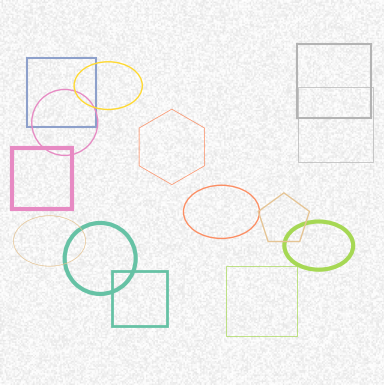[{"shape": "square", "thickness": 2, "radius": 0.35, "center": [0.362, 0.224]}, {"shape": "circle", "thickness": 3, "radius": 0.46, "center": [0.26, 0.329]}, {"shape": "hexagon", "thickness": 0.5, "radius": 0.49, "center": [0.446, 0.618]}, {"shape": "oval", "thickness": 1, "radius": 0.49, "center": [0.575, 0.45]}, {"shape": "square", "thickness": 1.5, "radius": 0.45, "center": [0.16, 0.76]}, {"shape": "square", "thickness": 3, "radius": 0.39, "center": [0.109, 0.536]}, {"shape": "circle", "thickness": 1, "radius": 0.43, "center": [0.168, 0.682]}, {"shape": "square", "thickness": 0.5, "radius": 0.46, "center": [0.679, 0.218]}, {"shape": "oval", "thickness": 3, "radius": 0.45, "center": [0.828, 0.362]}, {"shape": "oval", "thickness": 1, "radius": 0.44, "center": [0.281, 0.778]}, {"shape": "pentagon", "thickness": 1, "radius": 0.35, "center": [0.737, 0.429]}, {"shape": "oval", "thickness": 0.5, "radius": 0.47, "center": [0.129, 0.374]}, {"shape": "square", "thickness": 0.5, "radius": 0.49, "center": [0.871, 0.676]}, {"shape": "square", "thickness": 1.5, "radius": 0.48, "center": [0.868, 0.789]}]